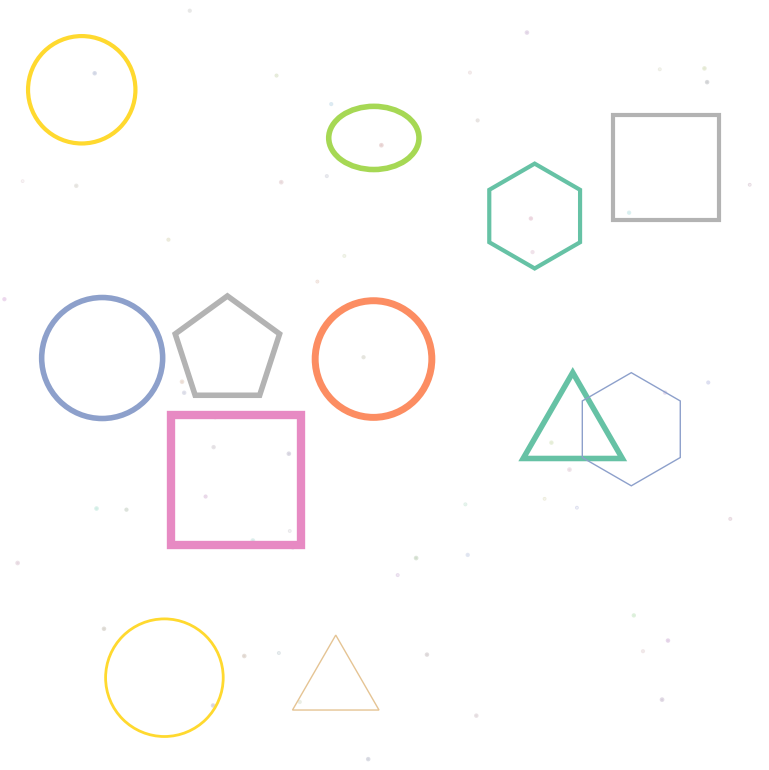[{"shape": "triangle", "thickness": 2, "radius": 0.37, "center": [0.744, 0.442]}, {"shape": "hexagon", "thickness": 1.5, "radius": 0.34, "center": [0.694, 0.719]}, {"shape": "circle", "thickness": 2.5, "radius": 0.38, "center": [0.485, 0.534]}, {"shape": "hexagon", "thickness": 0.5, "radius": 0.37, "center": [0.82, 0.443]}, {"shape": "circle", "thickness": 2, "radius": 0.39, "center": [0.133, 0.535]}, {"shape": "square", "thickness": 3, "radius": 0.42, "center": [0.306, 0.377]}, {"shape": "oval", "thickness": 2, "radius": 0.29, "center": [0.486, 0.821]}, {"shape": "circle", "thickness": 1, "radius": 0.38, "center": [0.214, 0.12]}, {"shape": "circle", "thickness": 1.5, "radius": 0.35, "center": [0.106, 0.883]}, {"shape": "triangle", "thickness": 0.5, "radius": 0.32, "center": [0.436, 0.11]}, {"shape": "square", "thickness": 1.5, "radius": 0.34, "center": [0.865, 0.783]}, {"shape": "pentagon", "thickness": 2, "radius": 0.36, "center": [0.295, 0.544]}]